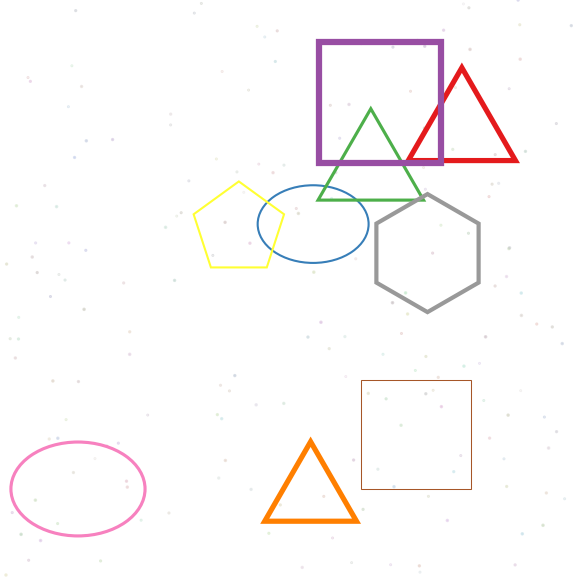[{"shape": "triangle", "thickness": 2.5, "radius": 0.54, "center": [0.8, 0.775]}, {"shape": "oval", "thickness": 1, "radius": 0.48, "center": [0.542, 0.611]}, {"shape": "triangle", "thickness": 1.5, "radius": 0.53, "center": [0.642, 0.705]}, {"shape": "square", "thickness": 3, "radius": 0.53, "center": [0.658, 0.821]}, {"shape": "triangle", "thickness": 2.5, "radius": 0.46, "center": [0.538, 0.142]}, {"shape": "pentagon", "thickness": 1, "radius": 0.41, "center": [0.414, 0.603]}, {"shape": "square", "thickness": 0.5, "radius": 0.47, "center": [0.72, 0.247]}, {"shape": "oval", "thickness": 1.5, "radius": 0.58, "center": [0.135, 0.152]}, {"shape": "hexagon", "thickness": 2, "radius": 0.51, "center": [0.74, 0.561]}]